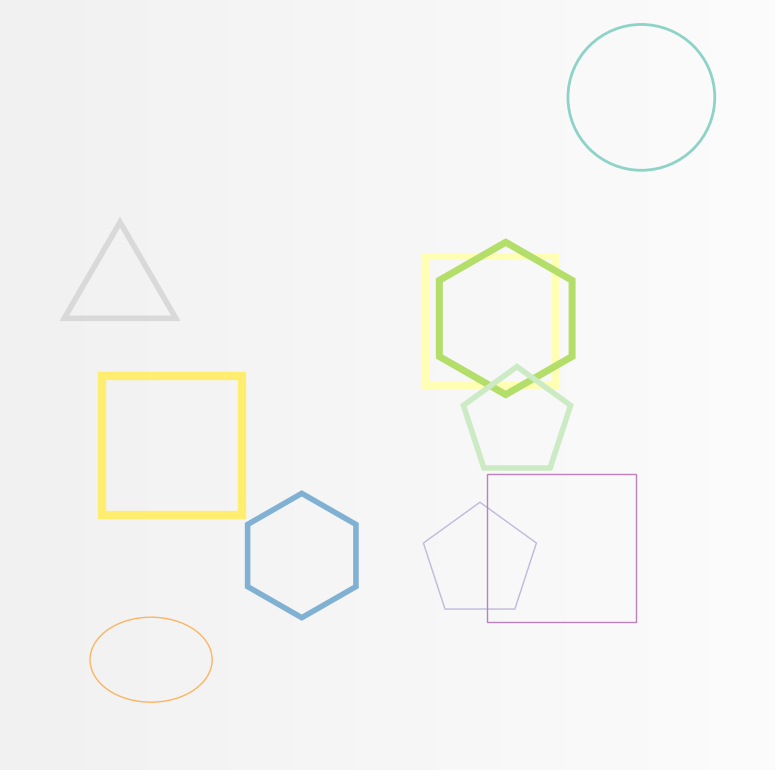[{"shape": "circle", "thickness": 1, "radius": 0.47, "center": [0.828, 0.874]}, {"shape": "square", "thickness": 2.5, "radius": 0.42, "center": [0.632, 0.583]}, {"shape": "pentagon", "thickness": 0.5, "radius": 0.38, "center": [0.619, 0.271]}, {"shape": "hexagon", "thickness": 2, "radius": 0.4, "center": [0.389, 0.279]}, {"shape": "oval", "thickness": 0.5, "radius": 0.39, "center": [0.195, 0.143]}, {"shape": "hexagon", "thickness": 2.5, "radius": 0.49, "center": [0.653, 0.586]}, {"shape": "triangle", "thickness": 2, "radius": 0.42, "center": [0.155, 0.628]}, {"shape": "square", "thickness": 0.5, "radius": 0.48, "center": [0.725, 0.289]}, {"shape": "pentagon", "thickness": 2, "radius": 0.36, "center": [0.667, 0.451]}, {"shape": "square", "thickness": 3, "radius": 0.45, "center": [0.222, 0.421]}]